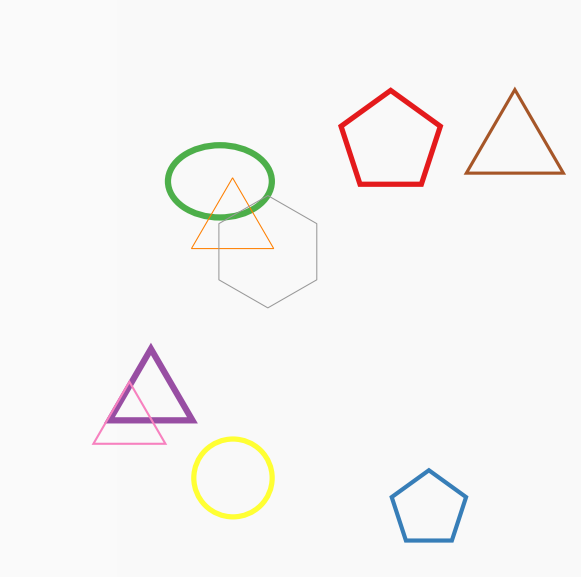[{"shape": "pentagon", "thickness": 2.5, "radius": 0.45, "center": [0.672, 0.753]}, {"shape": "pentagon", "thickness": 2, "radius": 0.34, "center": [0.738, 0.118]}, {"shape": "oval", "thickness": 3, "radius": 0.45, "center": [0.378, 0.685]}, {"shape": "triangle", "thickness": 3, "radius": 0.41, "center": [0.26, 0.312]}, {"shape": "triangle", "thickness": 0.5, "radius": 0.41, "center": [0.4, 0.61]}, {"shape": "circle", "thickness": 2.5, "radius": 0.34, "center": [0.401, 0.172]}, {"shape": "triangle", "thickness": 1.5, "radius": 0.48, "center": [0.886, 0.748]}, {"shape": "triangle", "thickness": 1, "radius": 0.36, "center": [0.223, 0.266]}, {"shape": "hexagon", "thickness": 0.5, "radius": 0.49, "center": [0.461, 0.563]}]